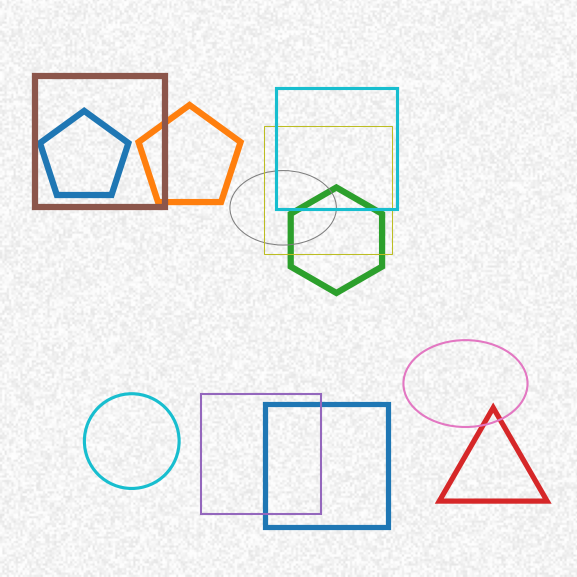[{"shape": "square", "thickness": 2.5, "radius": 0.53, "center": [0.566, 0.193]}, {"shape": "pentagon", "thickness": 3, "radius": 0.4, "center": [0.146, 0.727]}, {"shape": "pentagon", "thickness": 3, "radius": 0.46, "center": [0.328, 0.724]}, {"shape": "hexagon", "thickness": 3, "radius": 0.46, "center": [0.583, 0.583]}, {"shape": "triangle", "thickness": 2.5, "radius": 0.54, "center": [0.854, 0.185]}, {"shape": "square", "thickness": 1, "radius": 0.52, "center": [0.452, 0.214]}, {"shape": "square", "thickness": 3, "radius": 0.57, "center": [0.173, 0.753]}, {"shape": "oval", "thickness": 1, "radius": 0.54, "center": [0.806, 0.335]}, {"shape": "oval", "thickness": 0.5, "radius": 0.46, "center": [0.49, 0.639]}, {"shape": "square", "thickness": 0.5, "radius": 0.55, "center": [0.567, 0.67]}, {"shape": "square", "thickness": 1.5, "radius": 0.52, "center": [0.582, 0.742]}, {"shape": "circle", "thickness": 1.5, "radius": 0.41, "center": [0.228, 0.235]}]